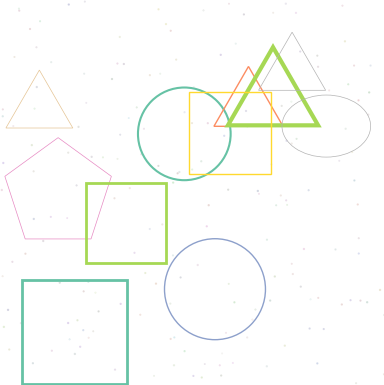[{"shape": "circle", "thickness": 1.5, "radius": 0.6, "center": [0.479, 0.652]}, {"shape": "square", "thickness": 2, "radius": 0.68, "center": [0.194, 0.137]}, {"shape": "triangle", "thickness": 1, "radius": 0.52, "center": [0.645, 0.724]}, {"shape": "circle", "thickness": 1, "radius": 0.66, "center": [0.558, 0.249]}, {"shape": "pentagon", "thickness": 0.5, "radius": 0.73, "center": [0.151, 0.497]}, {"shape": "triangle", "thickness": 3, "radius": 0.68, "center": [0.709, 0.742]}, {"shape": "square", "thickness": 2, "radius": 0.52, "center": [0.328, 0.42]}, {"shape": "square", "thickness": 1, "radius": 0.53, "center": [0.597, 0.656]}, {"shape": "triangle", "thickness": 0.5, "radius": 0.5, "center": [0.102, 0.718]}, {"shape": "triangle", "thickness": 0.5, "radius": 0.5, "center": [0.759, 0.816]}, {"shape": "oval", "thickness": 0.5, "radius": 0.58, "center": [0.848, 0.673]}]